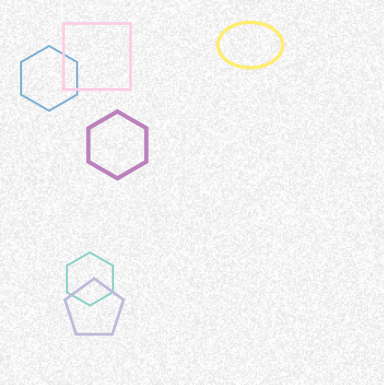[{"shape": "hexagon", "thickness": 1.5, "radius": 0.34, "center": [0.234, 0.275]}, {"shape": "pentagon", "thickness": 2, "radius": 0.4, "center": [0.245, 0.197]}, {"shape": "hexagon", "thickness": 1.5, "radius": 0.42, "center": [0.128, 0.797]}, {"shape": "square", "thickness": 2, "radius": 0.43, "center": [0.251, 0.855]}, {"shape": "hexagon", "thickness": 3, "radius": 0.43, "center": [0.305, 0.624]}, {"shape": "oval", "thickness": 2.5, "radius": 0.42, "center": [0.65, 0.883]}]